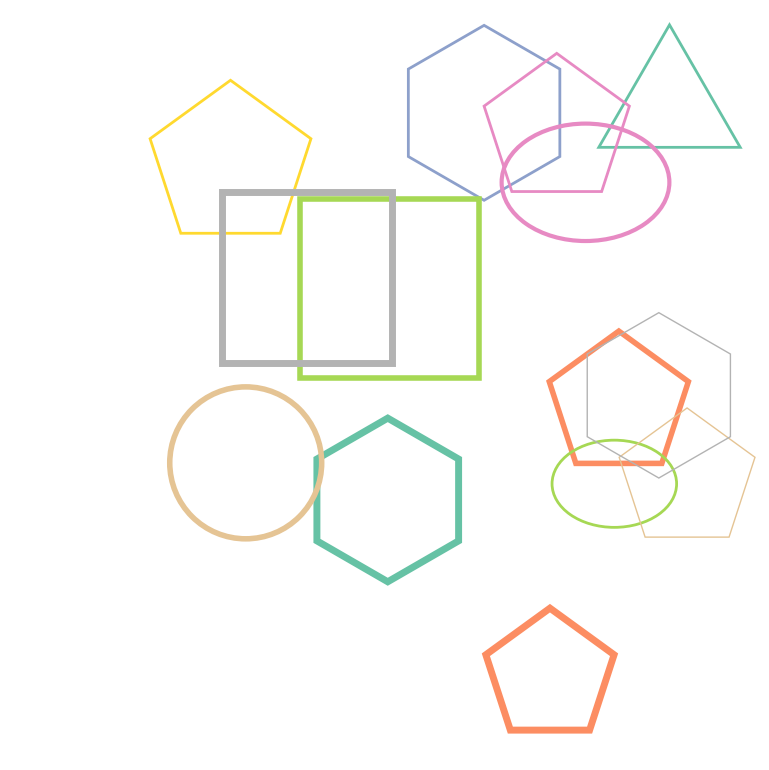[{"shape": "hexagon", "thickness": 2.5, "radius": 0.53, "center": [0.504, 0.351]}, {"shape": "triangle", "thickness": 1, "radius": 0.53, "center": [0.869, 0.862]}, {"shape": "pentagon", "thickness": 2, "radius": 0.47, "center": [0.804, 0.475]}, {"shape": "pentagon", "thickness": 2.5, "radius": 0.44, "center": [0.714, 0.123]}, {"shape": "hexagon", "thickness": 1, "radius": 0.57, "center": [0.629, 0.853]}, {"shape": "pentagon", "thickness": 1, "radius": 0.5, "center": [0.723, 0.832]}, {"shape": "oval", "thickness": 1.5, "radius": 0.54, "center": [0.76, 0.763]}, {"shape": "square", "thickness": 2, "radius": 0.58, "center": [0.506, 0.625]}, {"shape": "oval", "thickness": 1, "radius": 0.4, "center": [0.798, 0.372]}, {"shape": "pentagon", "thickness": 1, "radius": 0.55, "center": [0.299, 0.786]}, {"shape": "pentagon", "thickness": 0.5, "radius": 0.46, "center": [0.892, 0.377]}, {"shape": "circle", "thickness": 2, "radius": 0.49, "center": [0.319, 0.399]}, {"shape": "square", "thickness": 2.5, "radius": 0.55, "center": [0.399, 0.64]}, {"shape": "hexagon", "thickness": 0.5, "radius": 0.54, "center": [0.856, 0.487]}]